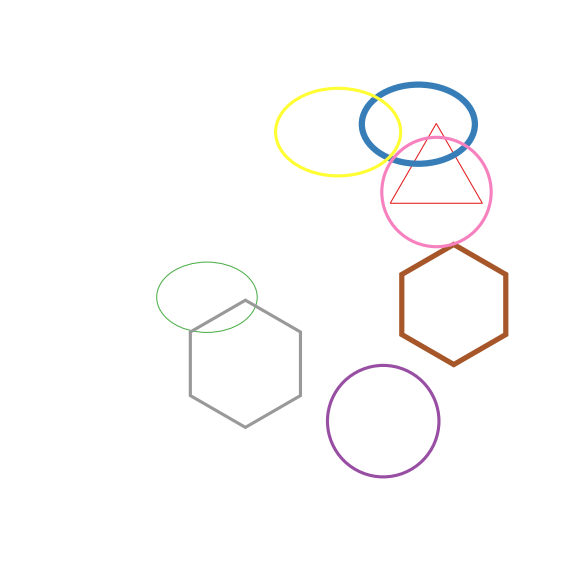[{"shape": "triangle", "thickness": 0.5, "radius": 0.46, "center": [0.755, 0.693]}, {"shape": "oval", "thickness": 3, "radius": 0.49, "center": [0.724, 0.784]}, {"shape": "oval", "thickness": 0.5, "radius": 0.44, "center": [0.358, 0.484]}, {"shape": "circle", "thickness": 1.5, "radius": 0.48, "center": [0.664, 0.27]}, {"shape": "oval", "thickness": 1.5, "radius": 0.54, "center": [0.586, 0.77]}, {"shape": "hexagon", "thickness": 2.5, "radius": 0.52, "center": [0.786, 0.472]}, {"shape": "circle", "thickness": 1.5, "radius": 0.47, "center": [0.756, 0.667]}, {"shape": "hexagon", "thickness": 1.5, "radius": 0.55, "center": [0.425, 0.369]}]